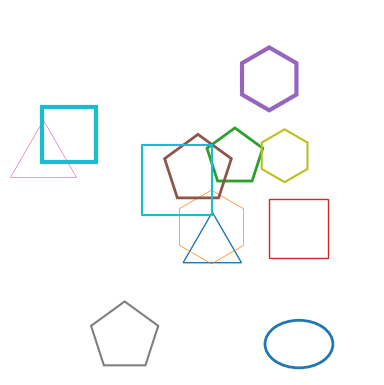[{"shape": "triangle", "thickness": 1, "radius": 0.44, "center": [0.551, 0.361]}, {"shape": "oval", "thickness": 2, "radius": 0.44, "center": [0.777, 0.106]}, {"shape": "hexagon", "thickness": 0.5, "radius": 0.48, "center": [0.549, 0.41]}, {"shape": "pentagon", "thickness": 2, "radius": 0.38, "center": [0.61, 0.592]}, {"shape": "square", "thickness": 1, "radius": 0.38, "center": [0.775, 0.406]}, {"shape": "hexagon", "thickness": 3, "radius": 0.41, "center": [0.699, 0.795]}, {"shape": "pentagon", "thickness": 2, "radius": 0.46, "center": [0.514, 0.56]}, {"shape": "triangle", "thickness": 0.5, "radius": 0.5, "center": [0.113, 0.589]}, {"shape": "pentagon", "thickness": 1.5, "radius": 0.46, "center": [0.324, 0.125]}, {"shape": "hexagon", "thickness": 1.5, "radius": 0.34, "center": [0.739, 0.595]}, {"shape": "square", "thickness": 1.5, "radius": 0.45, "center": [0.46, 0.532]}, {"shape": "square", "thickness": 3, "radius": 0.36, "center": [0.179, 0.651]}]